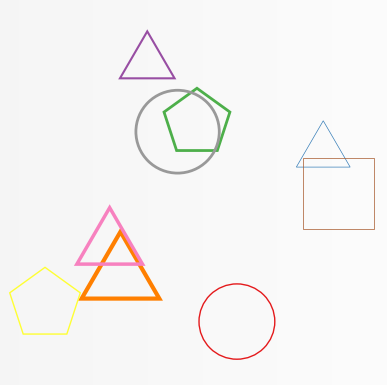[{"shape": "circle", "thickness": 1, "radius": 0.49, "center": [0.611, 0.165]}, {"shape": "triangle", "thickness": 0.5, "radius": 0.4, "center": [0.834, 0.606]}, {"shape": "pentagon", "thickness": 2, "radius": 0.45, "center": [0.508, 0.681]}, {"shape": "triangle", "thickness": 1.5, "radius": 0.41, "center": [0.38, 0.837]}, {"shape": "triangle", "thickness": 3, "radius": 0.58, "center": [0.311, 0.282]}, {"shape": "pentagon", "thickness": 1, "radius": 0.48, "center": [0.116, 0.21]}, {"shape": "square", "thickness": 0.5, "radius": 0.46, "center": [0.874, 0.497]}, {"shape": "triangle", "thickness": 2.5, "radius": 0.49, "center": [0.283, 0.363]}, {"shape": "circle", "thickness": 2, "radius": 0.54, "center": [0.458, 0.658]}]